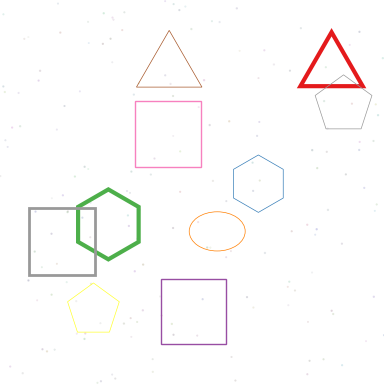[{"shape": "triangle", "thickness": 3, "radius": 0.47, "center": [0.861, 0.823]}, {"shape": "hexagon", "thickness": 0.5, "radius": 0.37, "center": [0.671, 0.523]}, {"shape": "hexagon", "thickness": 3, "radius": 0.45, "center": [0.281, 0.417]}, {"shape": "square", "thickness": 1, "radius": 0.42, "center": [0.503, 0.191]}, {"shape": "oval", "thickness": 0.5, "radius": 0.36, "center": [0.564, 0.399]}, {"shape": "pentagon", "thickness": 0.5, "radius": 0.35, "center": [0.243, 0.194]}, {"shape": "triangle", "thickness": 0.5, "radius": 0.49, "center": [0.439, 0.823]}, {"shape": "square", "thickness": 1, "radius": 0.43, "center": [0.436, 0.653]}, {"shape": "pentagon", "thickness": 0.5, "radius": 0.39, "center": [0.892, 0.728]}, {"shape": "square", "thickness": 2, "radius": 0.43, "center": [0.161, 0.372]}]